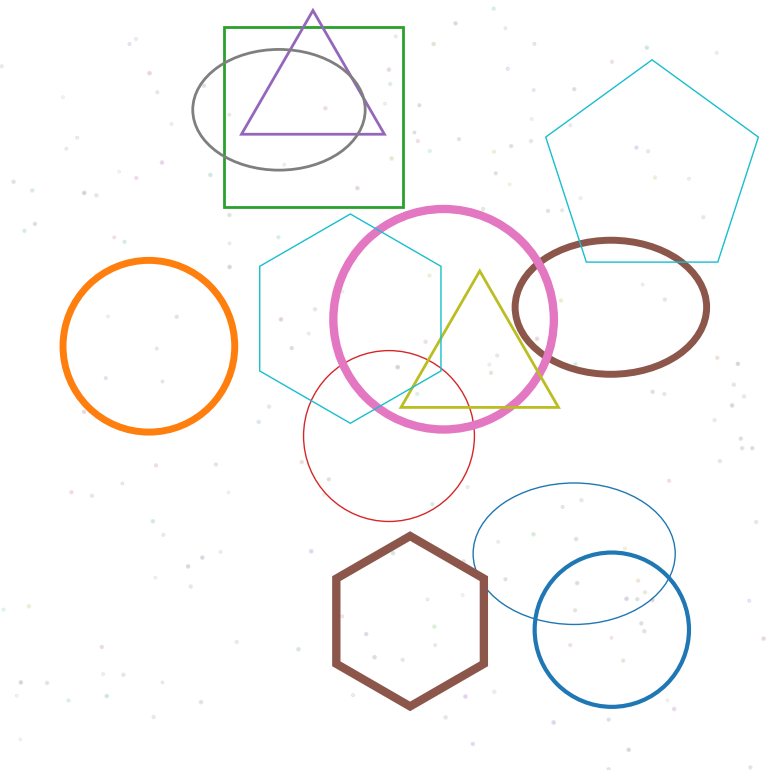[{"shape": "oval", "thickness": 0.5, "radius": 0.66, "center": [0.746, 0.281]}, {"shape": "circle", "thickness": 1.5, "radius": 0.5, "center": [0.795, 0.182]}, {"shape": "circle", "thickness": 2.5, "radius": 0.56, "center": [0.193, 0.55]}, {"shape": "square", "thickness": 1, "radius": 0.58, "center": [0.407, 0.848]}, {"shape": "circle", "thickness": 0.5, "radius": 0.55, "center": [0.505, 0.434]}, {"shape": "triangle", "thickness": 1, "radius": 0.54, "center": [0.406, 0.879]}, {"shape": "oval", "thickness": 2.5, "radius": 0.62, "center": [0.793, 0.601]}, {"shape": "hexagon", "thickness": 3, "radius": 0.55, "center": [0.533, 0.193]}, {"shape": "circle", "thickness": 3, "radius": 0.72, "center": [0.576, 0.585]}, {"shape": "oval", "thickness": 1, "radius": 0.56, "center": [0.362, 0.857]}, {"shape": "triangle", "thickness": 1, "radius": 0.59, "center": [0.623, 0.53]}, {"shape": "pentagon", "thickness": 0.5, "radius": 0.73, "center": [0.847, 0.777]}, {"shape": "hexagon", "thickness": 0.5, "radius": 0.68, "center": [0.455, 0.586]}]